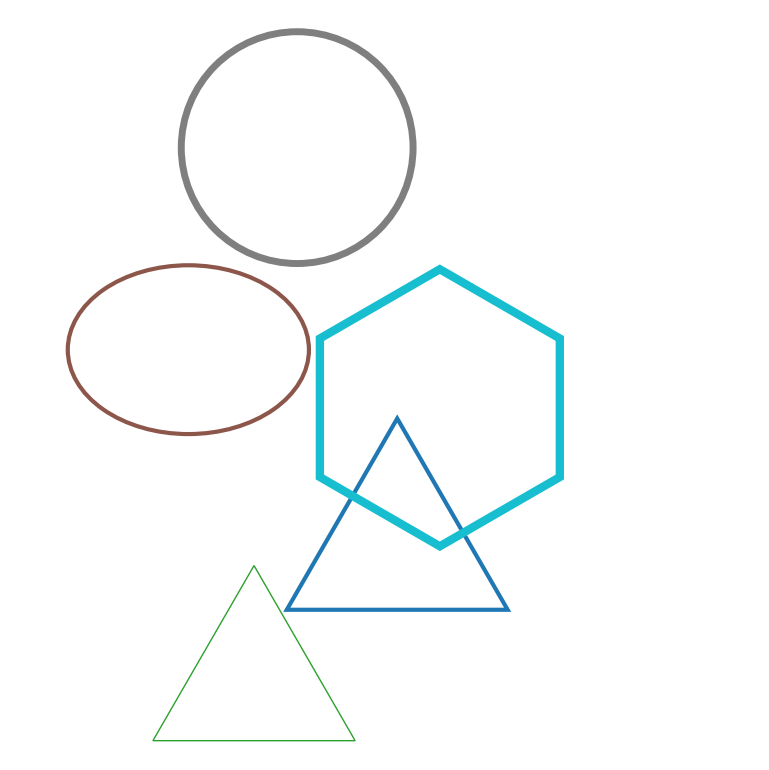[{"shape": "triangle", "thickness": 1.5, "radius": 0.83, "center": [0.516, 0.291]}, {"shape": "triangle", "thickness": 0.5, "radius": 0.76, "center": [0.33, 0.114]}, {"shape": "oval", "thickness": 1.5, "radius": 0.78, "center": [0.245, 0.546]}, {"shape": "circle", "thickness": 2.5, "radius": 0.75, "center": [0.386, 0.808]}, {"shape": "hexagon", "thickness": 3, "radius": 0.9, "center": [0.571, 0.47]}]